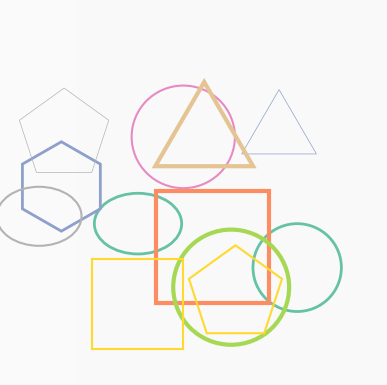[{"shape": "circle", "thickness": 2, "radius": 0.57, "center": [0.767, 0.305]}, {"shape": "oval", "thickness": 2, "radius": 0.56, "center": [0.356, 0.419]}, {"shape": "square", "thickness": 3, "radius": 0.73, "center": [0.548, 0.359]}, {"shape": "hexagon", "thickness": 2, "radius": 0.58, "center": [0.158, 0.516]}, {"shape": "triangle", "thickness": 0.5, "radius": 0.56, "center": [0.72, 0.656]}, {"shape": "circle", "thickness": 1.5, "radius": 0.67, "center": [0.473, 0.645]}, {"shape": "circle", "thickness": 3, "radius": 0.75, "center": [0.597, 0.254]}, {"shape": "square", "thickness": 1.5, "radius": 0.58, "center": [0.354, 0.21]}, {"shape": "pentagon", "thickness": 1.5, "radius": 0.63, "center": [0.608, 0.237]}, {"shape": "triangle", "thickness": 3, "radius": 0.73, "center": [0.527, 0.641]}, {"shape": "oval", "thickness": 1.5, "radius": 0.55, "center": [0.101, 0.438]}, {"shape": "pentagon", "thickness": 0.5, "radius": 0.61, "center": [0.165, 0.65]}]